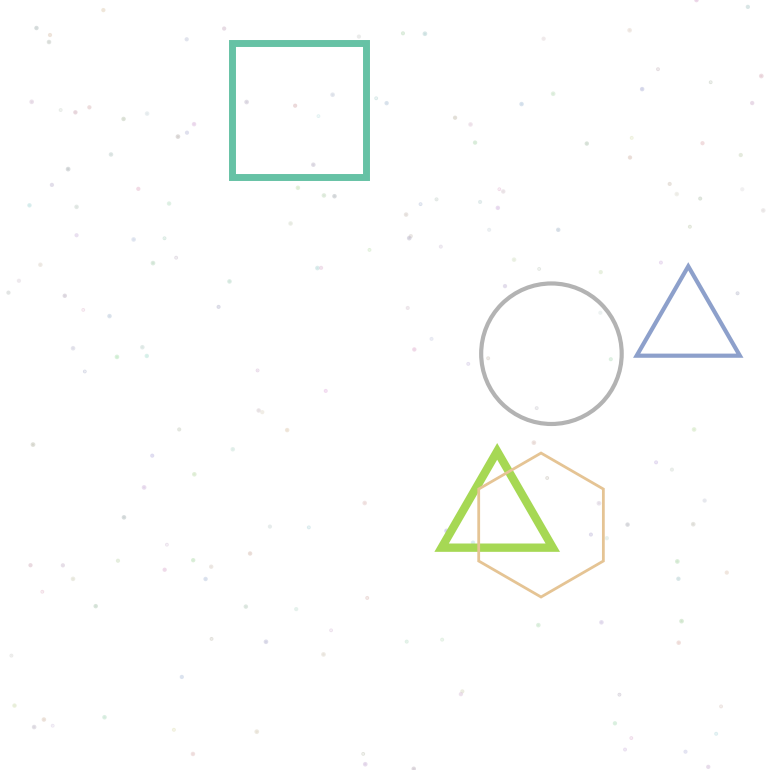[{"shape": "square", "thickness": 2.5, "radius": 0.43, "center": [0.388, 0.857]}, {"shape": "triangle", "thickness": 1.5, "radius": 0.39, "center": [0.894, 0.577]}, {"shape": "triangle", "thickness": 3, "radius": 0.42, "center": [0.646, 0.33]}, {"shape": "hexagon", "thickness": 1, "radius": 0.47, "center": [0.703, 0.318]}, {"shape": "circle", "thickness": 1.5, "radius": 0.46, "center": [0.716, 0.541]}]